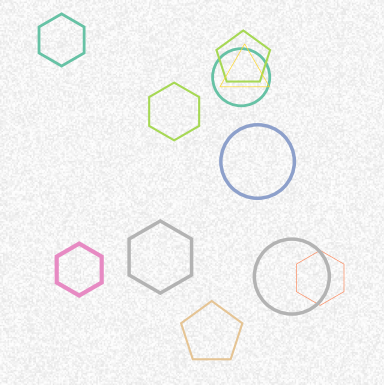[{"shape": "circle", "thickness": 2, "radius": 0.37, "center": [0.626, 0.799]}, {"shape": "hexagon", "thickness": 2, "radius": 0.34, "center": [0.16, 0.896]}, {"shape": "hexagon", "thickness": 0.5, "radius": 0.36, "center": [0.832, 0.278]}, {"shape": "circle", "thickness": 2.5, "radius": 0.48, "center": [0.669, 0.58]}, {"shape": "hexagon", "thickness": 3, "radius": 0.34, "center": [0.206, 0.3]}, {"shape": "hexagon", "thickness": 1.5, "radius": 0.37, "center": [0.452, 0.71]}, {"shape": "pentagon", "thickness": 1.5, "radius": 0.37, "center": [0.632, 0.848]}, {"shape": "triangle", "thickness": 0.5, "radius": 0.37, "center": [0.635, 0.812]}, {"shape": "pentagon", "thickness": 1.5, "radius": 0.42, "center": [0.55, 0.134]}, {"shape": "hexagon", "thickness": 2.5, "radius": 0.47, "center": [0.416, 0.332]}, {"shape": "circle", "thickness": 2.5, "radius": 0.49, "center": [0.758, 0.282]}]